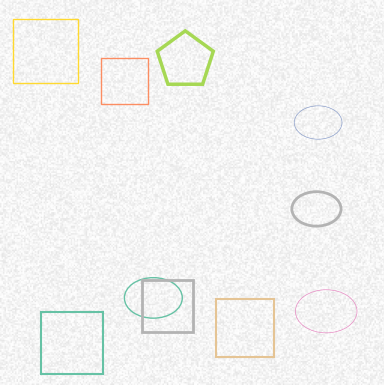[{"shape": "oval", "thickness": 1, "radius": 0.38, "center": [0.398, 0.226]}, {"shape": "square", "thickness": 1.5, "radius": 0.41, "center": [0.187, 0.109]}, {"shape": "square", "thickness": 1, "radius": 0.3, "center": [0.323, 0.789]}, {"shape": "oval", "thickness": 0.5, "radius": 0.31, "center": [0.826, 0.682]}, {"shape": "oval", "thickness": 0.5, "radius": 0.4, "center": [0.847, 0.191]}, {"shape": "pentagon", "thickness": 2.5, "radius": 0.38, "center": [0.481, 0.843]}, {"shape": "square", "thickness": 1, "radius": 0.42, "center": [0.118, 0.867]}, {"shape": "square", "thickness": 1.5, "radius": 0.38, "center": [0.636, 0.149]}, {"shape": "square", "thickness": 2, "radius": 0.33, "center": [0.435, 0.205]}, {"shape": "oval", "thickness": 2, "radius": 0.32, "center": [0.822, 0.457]}]